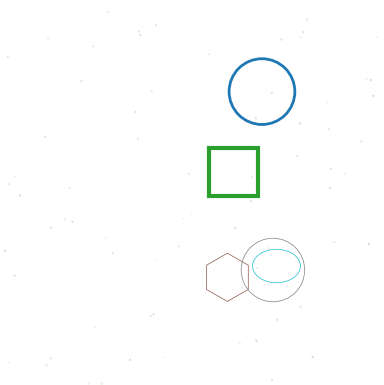[{"shape": "circle", "thickness": 2, "radius": 0.43, "center": [0.68, 0.762]}, {"shape": "square", "thickness": 3, "radius": 0.32, "center": [0.607, 0.553]}, {"shape": "hexagon", "thickness": 0.5, "radius": 0.31, "center": [0.591, 0.28]}, {"shape": "circle", "thickness": 0.5, "radius": 0.41, "center": [0.709, 0.299]}, {"shape": "oval", "thickness": 0.5, "radius": 0.31, "center": [0.718, 0.309]}]